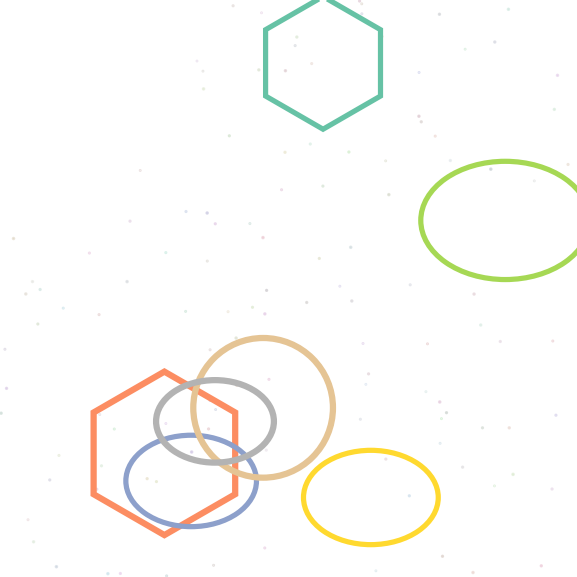[{"shape": "hexagon", "thickness": 2.5, "radius": 0.57, "center": [0.559, 0.89]}, {"shape": "hexagon", "thickness": 3, "radius": 0.71, "center": [0.285, 0.214]}, {"shape": "oval", "thickness": 2.5, "radius": 0.57, "center": [0.331, 0.166]}, {"shape": "oval", "thickness": 2.5, "radius": 0.73, "center": [0.875, 0.617]}, {"shape": "oval", "thickness": 2.5, "radius": 0.58, "center": [0.642, 0.138]}, {"shape": "circle", "thickness": 3, "radius": 0.6, "center": [0.456, 0.293]}, {"shape": "oval", "thickness": 3, "radius": 0.51, "center": [0.372, 0.269]}]